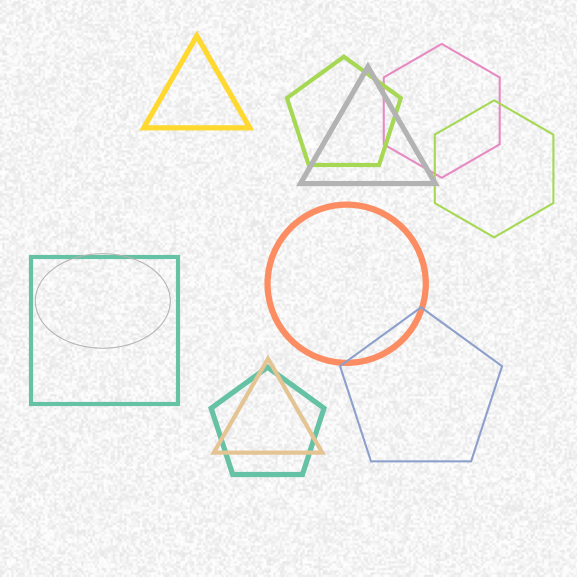[{"shape": "pentagon", "thickness": 2.5, "radius": 0.51, "center": [0.463, 0.261]}, {"shape": "square", "thickness": 2, "radius": 0.64, "center": [0.181, 0.427]}, {"shape": "circle", "thickness": 3, "radius": 0.69, "center": [0.6, 0.508]}, {"shape": "pentagon", "thickness": 1, "radius": 0.74, "center": [0.729, 0.32]}, {"shape": "hexagon", "thickness": 1, "radius": 0.58, "center": [0.765, 0.807]}, {"shape": "pentagon", "thickness": 2, "radius": 0.52, "center": [0.595, 0.797]}, {"shape": "hexagon", "thickness": 1, "radius": 0.59, "center": [0.856, 0.707]}, {"shape": "triangle", "thickness": 2.5, "radius": 0.53, "center": [0.341, 0.831]}, {"shape": "triangle", "thickness": 2, "radius": 0.54, "center": [0.464, 0.27]}, {"shape": "oval", "thickness": 0.5, "radius": 0.58, "center": [0.178, 0.478]}, {"shape": "triangle", "thickness": 2.5, "radius": 0.67, "center": [0.637, 0.749]}]